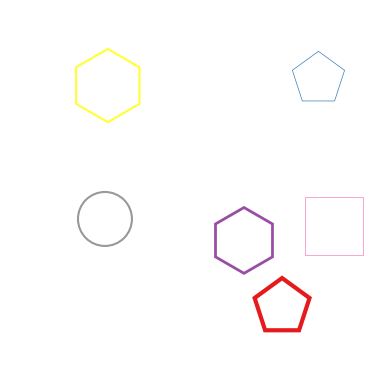[{"shape": "pentagon", "thickness": 3, "radius": 0.37, "center": [0.733, 0.203]}, {"shape": "pentagon", "thickness": 0.5, "radius": 0.36, "center": [0.827, 0.795]}, {"shape": "hexagon", "thickness": 2, "radius": 0.43, "center": [0.634, 0.376]}, {"shape": "hexagon", "thickness": 1.5, "radius": 0.48, "center": [0.28, 0.778]}, {"shape": "square", "thickness": 0.5, "radius": 0.37, "center": [0.868, 0.413]}, {"shape": "circle", "thickness": 1.5, "radius": 0.35, "center": [0.273, 0.431]}]